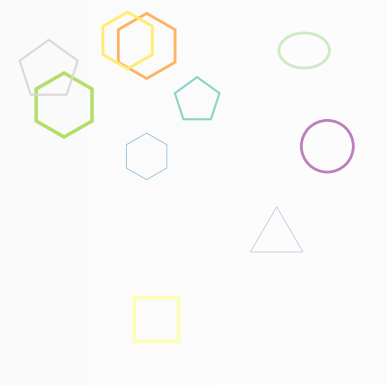[{"shape": "pentagon", "thickness": 1.5, "radius": 0.3, "center": [0.509, 0.739]}, {"shape": "square", "thickness": 2.5, "radius": 0.29, "center": [0.402, 0.172]}, {"shape": "triangle", "thickness": 0.5, "radius": 0.39, "center": [0.714, 0.385]}, {"shape": "hexagon", "thickness": 0.5, "radius": 0.3, "center": [0.378, 0.594]}, {"shape": "hexagon", "thickness": 2, "radius": 0.42, "center": [0.379, 0.881]}, {"shape": "hexagon", "thickness": 2.5, "radius": 0.42, "center": [0.165, 0.727]}, {"shape": "pentagon", "thickness": 1.5, "radius": 0.39, "center": [0.126, 0.818]}, {"shape": "circle", "thickness": 2, "radius": 0.34, "center": [0.845, 0.62]}, {"shape": "oval", "thickness": 2, "radius": 0.33, "center": [0.785, 0.869]}, {"shape": "hexagon", "thickness": 2, "radius": 0.37, "center": [0.329, 0.895]}]